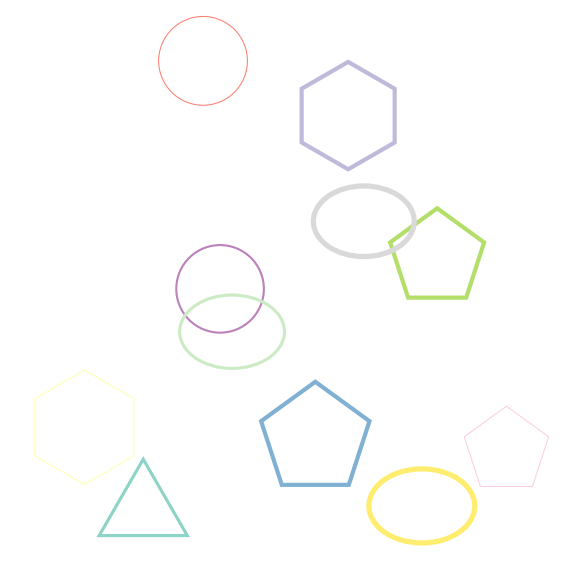[{"shape": "triangle", "thickness": 1.5, "radius": 0.44, "center": [0.248, 0.116]}, {"shape": "hexagon", "thickness": 0.5, "radius": 0.49, "center": [0.146, 0.259]}, {"shape": "hexagon", "thickness": 2, "radius": 0.47, "center": [0.603, 0.799]}, {"shape": "circle", "thickness": 0.5, "radius": 0.38, "center": [0.352, 0.894]}, {"shape": "pentagon", "thickness": 2, "radius": 0.49, "center": [0.546, 0.239]}, {"shape": "pentagon", "thickness": 2, "radius": 0.43, "center": [0.757, 0.553]}, {"shape": "pentagon", "thickness": 0.5, "radius": 0.38, "center": [0.877, 0.219]}, {"shape": "oval", "thickness": 2.5, "radius": 0.44, "center": [0.63, 0.616]}, {"shape": "circle", "thickness": 1, "radius": 0.38, "center": [0.381, 0.499]}, {"shape": "oval", "thickness": 1.5, "radius": 0.45, "center": [0.402, 0.425]}, {"shape": "oval", "thickness": 2.5, "radius": 0.46, "center": [0.73, 0.123]}]